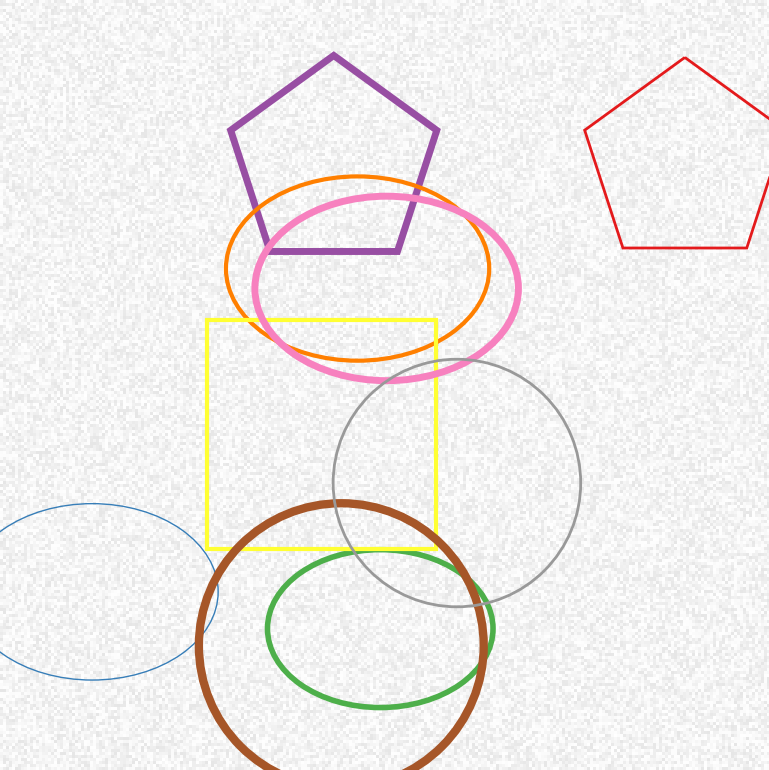[{"shape": "pentagon", "thickness": 1, "radius": 0.68, "center": [0.889, 0.789]}, {"shape": "oval", "thickness": 0.5, "radius": 0.82, "center": [0.12, 0.231]}, {"shape": "oval", "thickness": 2, "radius": 0.73, "center": [0.494, 0.184]}, {"shape": "pentagon", "thickness": 2.5, "radius": 0.7, "center": [0.433, 0.787]}, {"shape": "oval", "thickness": 1.5, "radius": 0.85, "center": [0.464, 0.651]}, {"shape": "square", "thickness": 1.5, "radius": 0.74, "center": [0.418, 0.435]}, {"shape": "circle", "thickness": 3, "radius": 0.92, "center": [0.443, 0.161]}, {"shape": "oval", "thickness": 2.5, "radius": 0.86, "center": [0.502, 0.625]}, {"shape": "circle", "thickness": 1, "radius": 0.8, "center": [0.593, 0.373]}]